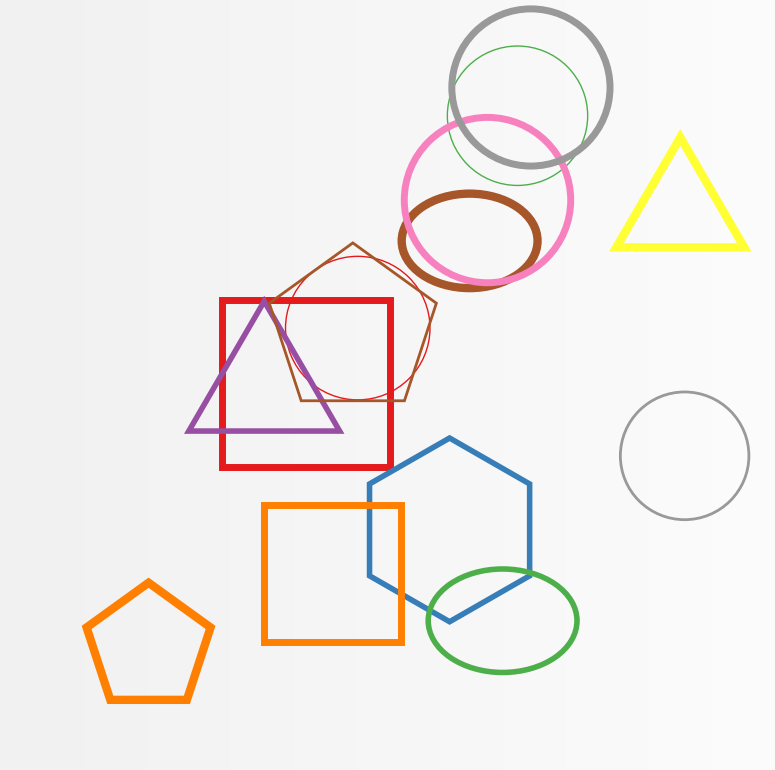[{"shape": "square", "thickness": 2.5, "radius": 0.54, "center": [0.395, 0.502]}, {"shape": "circle", "thickness": 0.5, "radius": 0.47, "center": [0.462, 0.574]}, {"shape": "hexagon", "thickness": 2, "radius": 0.6, "center": [0.58, 0.312]}, {"shape": "oval", "thickness": 2, "radius": 0.48, "center": [0.649, 0.194]}, {"shape": "circle", "thickness": 0.5, "radius": 0.45, "center": [0.668, 0.85]}, {"shape": "triangle", "thickness": 2, "radius": 0.56, "center": [0.341, 0.496]}, {"shape": "square", "thickness": 2.5, "radius": 0.44, "center": [0.429, 0.255]}, {"shape": "pentagon", "thickness": 3, "radius": 0.42, "center": [0.192, 0.159]}, {"shape": "triangle", "thickness": 3, "radius": 0.48, "center": [0.878, 0.726]}, {"shape": "oval", "thickness": 3, "radius": 0.44, "center": [0.606, 0.687]}, {"shape": "pentagon", "thickness": 1, "radius": 0.57, "center": [0.455, 0.571]}, {"shape": "circle", "thickness": 2.5, "radius": 0.54, "center": [0.629, 0.74]}, {"shape": "circle", "thickness": 1, "radius": 0.41, "center": [0.883, 0.408]}, {"shape": "circle", "thickness": 2.5, "radius": 0.51, "center": [0.685, 0.886]}]